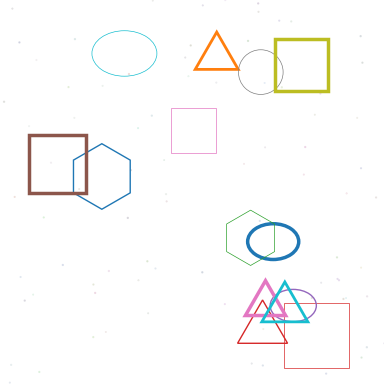[{"shape": "hexagon", "thickness": 1, "radius": 0.43, "center": [0.265, 0.542]}, {"shape": "oval", "thickness": 2.5, "radius": 0.33, "center": [0.71, 0.372]}, {"shape": "triangle", "thickness": 2, "radius": 0.32, "center": [0.563, 0.852]}, {"shape": "hexagon", "thickness": 0.5, "radius": 0.36, "center": [0.651, 0.382]}, {"shape": "triangle", "thickness": 1, "radius": 0.37, "center": [0.682, 0.146]}, {"shape": "square", "thickness": 0.5, "radius": 0.42, "center": [0.822, 0.128]}, {"shape": "oval", "thickness": 1, "radius": 0.3, "center": [0.762, 0.206]}, {"shape": "square", "thickness": 2.5, "radius": 0.37, "center": [0.149, 0.573]}, {"shape": "triangle", "thickness": 2.5, "radius": 0.3, "center": [0.69, 0.211]}, {"shape": "square", "thickness": 0.5, "radius": 0.29, "center": [0.503, 0.661]}, {"shape": "circle", "thickness": 0.5, "radius": 0.29, "center": [0.677, 0.813]}, {"shape": "square", "thickness": 2.5, "radius": 0.34, "center": [0.784, 0.831]}, {"shape": "oval", "thickness": 0.5, "radius": 0.42, "center": [0.323, 0.861]}, {"shape": "triangle", "thickness": 2, "radius": 0.35, "center": [0.74, 0.199]}]